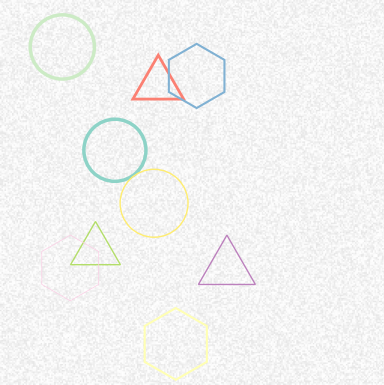[{"shape": "circle", "thickness": 2.5, "radius": 0.4, "center": [0.298, 0.61]}, {"shape": "hexagon", "thickness": 1.5, "radius": 0.47, "center": [0.457, 0.107]}, {"shape": "triangle", "thickness": 2, "radius": 0.38, "center": [0.411, 0.781]}, {"shape": "hexagon", "thickness": 1.5, "radius": 0.42, "center": [0.511, 0.803]}, {"shape": "triangle", "thickness": 1, "radius": 0.37, "center": [0.248, 0.35]}, {"shape": "hexagon", "thickness": 0.5, "radius": 0.43, "center": [0.182, 0.304]}, {"shape": "triangle", "thickness": 1, "radius": 0.43, "center": [0.589, 0.304]}, {"shape": "circle", "thickness": 2.5, "radius": 0.42, "center": [0.162, 0.878]}, {"shape": "circle", "thickness": 1, "radius": 0.44, "center": [0.4, 0.472]}]